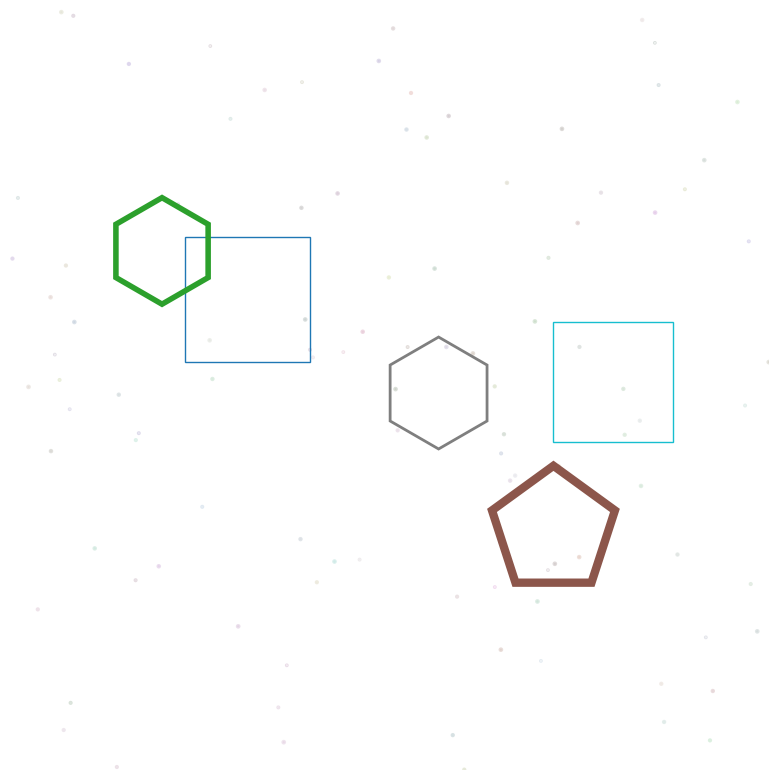[{"shape": "square", "thickness": 0.5, "radius": 0.4, "center": [0.322, 0.611]}, {"shape": "hexagon", "thickness": 2, "radius": 0.35, "center": [0.21, 0.674]}, {"shape": "pentagon", "thickness": 3, "radius": 0.42, "center": [0.719, 0.311]}, {"shape": "hexagon", "thickness": 1, "radius": 0.36, "center": [0.57, 0.49]}, {"shape": "square", "thickness": 0.5, "radius": 0.39, "center": [0.796, 0.504]}]